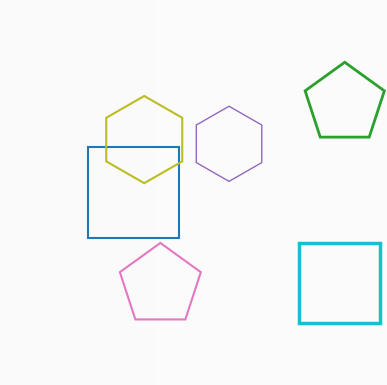[{"shape": "square", "thickness": 1.5, "radius": 0.59, "center": [0.345, 0.499]}, {"shape": "pentagon", "thickness": 2, "radius": 0.54, "center": [0.89, 0.731]}, {"shape": "hexagon", "thickness": 1, "radius": 0.49, "center": [0.591, 0.626]}, {"shape": "pentagon", "thickness": 1.5, "radius": 0.55, "center": [0.414, 0.259]}, {"shape": "hexagon", "thickness": 1.5, "radius": 0.57, "center": [0.372, 0.637]}, {"shape": "square", "thickness": 2.5, "radius": 0.52, "center": [0.875, 0.265]}]